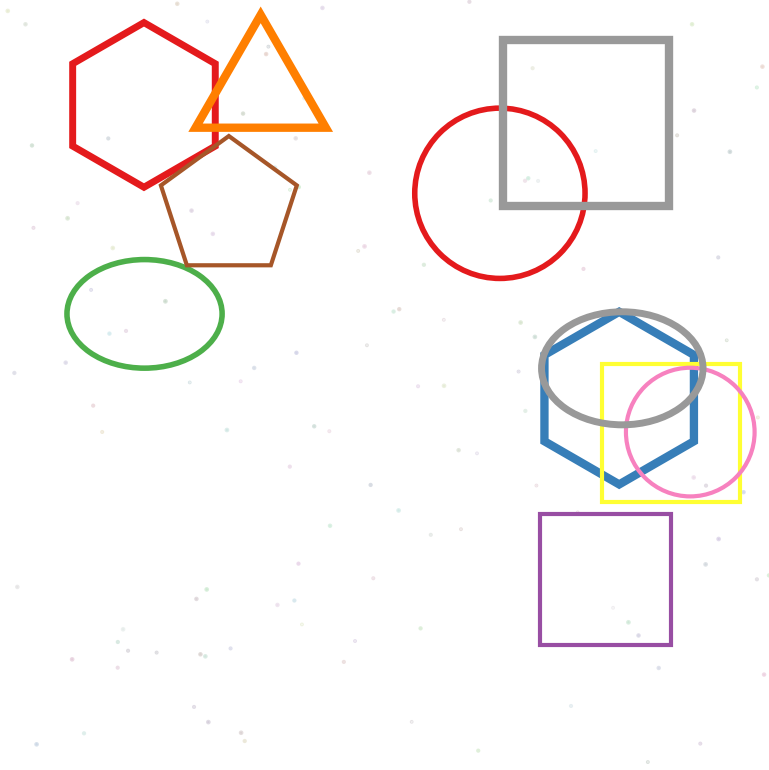[{"shape": "hexagon", "thickness": 2.5, "radius": 0.53, "center": [0.187, 0.864]}, {"shape": "circle", "thickness": 2, "radius": 0.55, "center": [0.649, 0.749]}, {"shape": "hexagon", "thickness": 3, "radius": 0.56, "center": [0.804, 0.483]}, {"shape": "oval", "thickness": 2, "radius": 0.5, "center": [0.188, 0.592]}, {"shape": "square", "thickness": 1.5, "radius": 0.43, "center": [0.787, 0.248]}, {"shape": "triangle", "thickness": 3, "radius": 0.49, "center": [0.339, 0.883]}, {"shape": "square", "thickness": 1.5, "radius": 0.45, "center": [0.872, 0.438]}, {"shape": "pentagon", "thickness": 1.5, "radius": 0.46, "center": [0.297, 0.731]}, {"shape": "circle", "thickness": 1.5, "radius": 0.42, "center": [0.896, 0.439]}, {"shape": "oval", "thickness": 2.5, "radius": 0.52, "center": [0.808, 0.522]}, {"shape": "square", "thickness": 3, "radius": 0.54, "center": [0.761, 0.84]}]